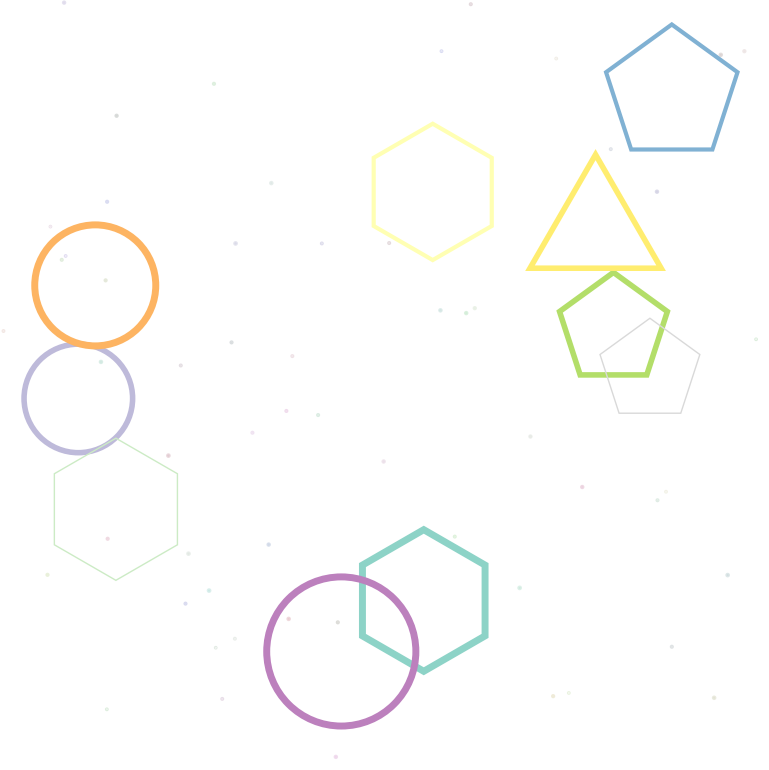[{"shape": "hexagon", "thickness": 2.5, "radius": 0.46, "center": [0.55, 0.22]}, {"shape": "hexagon", "thickness": 1.5, "radius": 0.44, "center": [0.562, 0.751]}, {"shape": "circle", "thickness": 2, "radius": 0.35, "center": [0.102, 0.483]}, {"shape": "pentagon", "thickness": 1.5, "radius": 0.45, "center": [0.872, 0.878]}, {"shape": "circle", "thickness": 2.5, "radius": 0.39, "center": [0.124, 0.629]}, {"shape": "pentagon", "thickness": 2, "radius": 0.37, "center": [0.797, 0.573]}, {"shape": "pentagon", "thickness": 0.5, "radius": 0.34, "center": [0.844, 0.519]}, {"shape": "circle", "thickness": 2.5, "radius": 0.48, "center": [0.443, 0.154]}, {"shape": "hexagon", "thickness": 0.5, "radius": 0.46, "center": [0.151, 0.339]}, {"shape": "triangle", "thickness": 2, "radius": 0.49, "center": [0.773, 0.701]}]